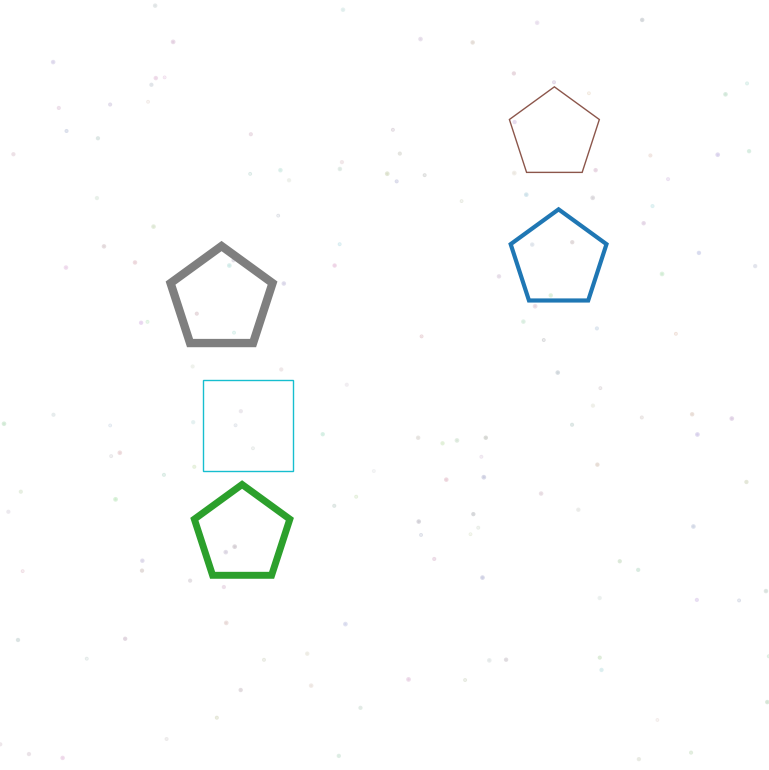[{"shape": "pentagon", "thickness": 1.5, "radius": 0.33, "center": [0.725, 0.663]}, {"shape": "pentagon", "thickness": 2.5, "radius": 0.33, "center": [0.314, 0.306]}, {"shape": "pentagon", "thickness": 0.5, "radius": 0.31, "center": [0.72, 0.826]}, {"shape": "pentagon", "thickness": 3, "radius": 0.35, "center": [0.288, 0.611]}, {"shape": "square", "thickness": 0.5, "radius": 0.29, "center": [0.322, 0.447]}]